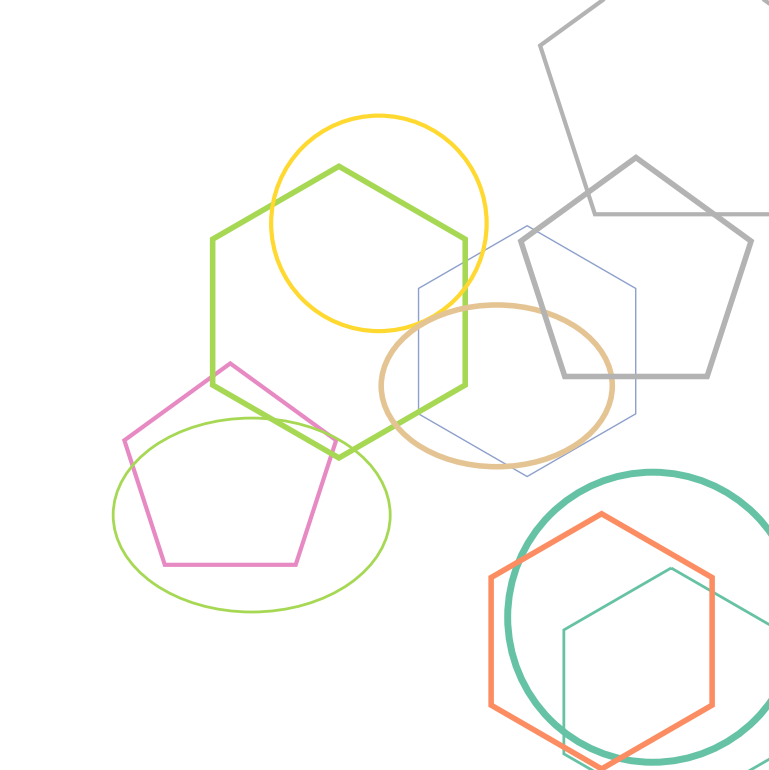[{"shape": "circle", "thickness": 2.5, "radius": 0.94, "center": [0.848, 0.198]}, {"shape": "hexagon", "thickness": 1, "radius": 0.8, "center": [0.872, 0.101]}, {"shape": "hexagon", "thickness": 2, "radius": 0.83, "center": [0.781, 0.167]}, {"shape": "hexagon", "thickness": 0.5, "radius": 0.81, "center": [0.685, 0.544]}, {"shape": "pentagon", "thickness": 1.5, "radius": 0.72, "center": [0.299, 0.383]}, {"shape": "hexagon", "thickness": 2, "radius": 0.95, "center": [0.44, 0.595]}, {"shape": "oval", "thickness": 1, "radius": 0.9, "center": [0.327, 0.331]}, {"shape": "circle", "thickness": 1.5, "radius": 0.7, "center": [0.492, 0.71]}, {"shape": "oval", "thickness": 2, "radius": 0.75, "center": [0.645, 0.499]}, {"shape": "pentagon", "thickness": 2, "radius": 0.79, "center": [0.826, 0.638]}, {"shape": "pentagon", "thickness": 1.5, "radius": 0.98, "center": [0.888, 0.88]}]